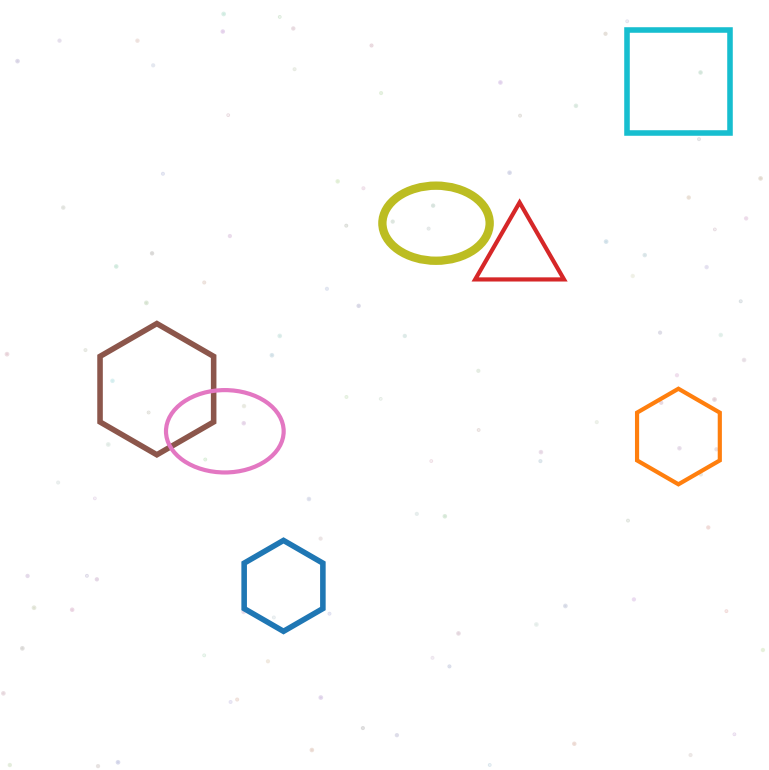[{"shape": "hexagon", "thickness": 2, "radius": 0.3, "center": [0.368, 0.239]}, {"shape": "hexagon", "thickness": 1.5, "radius": 0.31, "center": [0.881, 0.433]}, {"shape": "triangle", "thickness": 1.5, "radius": 0.33, "center": [0.675, 0.67]}, {"shape": "hexagon", "thickness": 2, "radius": 0.43, "center": [0.204, 0.495]}, {"shape": "oval", "thickness": 1.5, "radius": 0.38, "center": [0.292, 0.44]}, {"shape": "oval", "thickness": 3, "radius": 0.35, "center": [0.566, 0.71]}, {"shape": "square", "thickness": 2, "radius": 0.34, "center": [0.881, 0.894]}]